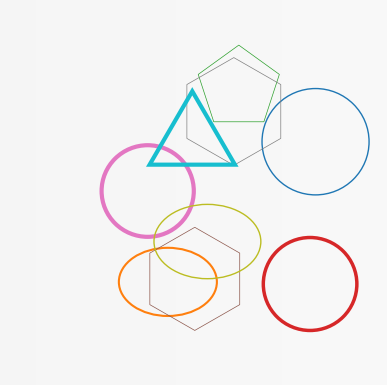[{"shape": "circle", "thickness": 1, "radius": 0.69, "center": [0.814, 0.632]}, {"shape": "oval", "thickness": 1.5, "radius": 0.63, "center": [0.433, 0.268]}, {"shape": "pentagon", "thickness": 0.5, "radius": 0.55, "center": [0.616, 0.773]}, {"shape": "circle", "thickness": 2.5, "radius": 0.6, "center": [0.8, 0.262]}, {"shape": "hexagon", "thickness": 0.5, "radius": 0.67, "center": [0.503, 0.276]}, {"shape": "circle", "thickness": 3, "radius": 0.59, "center": [0.381, 0.504]}, {"shape": "hexagon", "thickness": 0.5, "radius": 0.7, "center": [0.603, 0.71]}, {"shape": "oval", "thickness": 1, "radius": 0.69, "center": [0.535, 0.373]}, {"shape": "triangle", "thickness": 3, "radius": 0.64, "center": [0.496, 0.636]}]